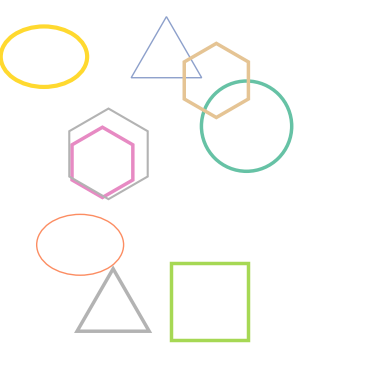[{"shape": "circle", "thickness": 2.5, "radius": 0.59, "center": [0.64, 0.672]}, {"shape": "oval", "thickness": 1, "radius": 0.56, "center": [0.208, 0.364]}, {"shape": "triangle", "thickness": 1, "radius": 0.53, "center": [0.432, 0.851]}, {"shape": "hexagon", "thickness": 2.5, "radius": 0.46, "center": [0.266, 0.578]}, {"shape": "square", "thickness": 2.5, "radius": 0.5, "center": [0.544, 0.217]}, {"shape": "oval", "thickness": 3, "radius": 0.56, "center": [0.114, 0.853]}, {"shape": "hexagon", "thickness": 2.5, "radius": 0.48, "center": [0.562, 0.791]}, {"shape": "triangle", "thickness": 2.5, "radius": 0.54, "center": [0.294, 0.194]}, {"shape": "hexagon", "thickness": 1.5, "radius": 0.59, "center": [0.282, 0.6]}]